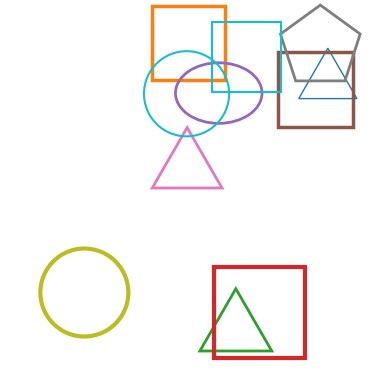[{"shape": "triangle", "thickness": 1, "radius": 0.44, "center": [0.851, 0.788]}, {"shape": "square", "thickness": 2.5, "radius": 0.48, "center": [0.49, 0.888]}, {"shape": "triangle", "thickness": 2, "radius": 0.54, "center": [0.613, 0.142]}, {"shape": "square", "thickness": 3, "radius": 0.59, "center": [0.673, 0.188]}, {"shape": "oval", "thickness": 2, "radius": 0.56, "center": [0.568, 0.758]}, {"shape": "square", "thickness": 2.5, "radius": 0.49, "center": [0.82, 0.768]}, {"shape": "triangle", "thickness": 2, "radius": 0.52, "center": [0.486, 0.564]}, {"shape": "pentagon", "thickness": 2, "radius": 0.54, "center": [0.832, 0.878]}, {"shape": "circle", "thickness": 3, "radius": 0.57, "center": [0.219, 0.24]}, {"shape": "circle", "thickness": 1.5, "radius": 0.55, "center": [0.485, 0.756]}, {"shape": "square", "thickness": 1.5, "radius": 0.45, "center": [0.641, 0.852]}]